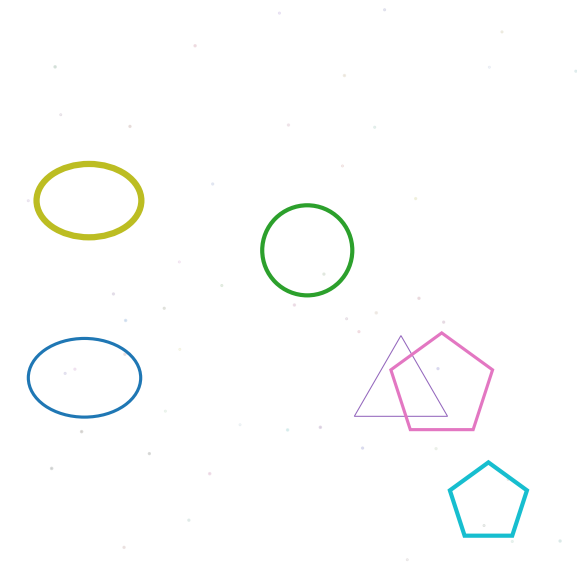[{"shape": "oval", "thickness": 1.5, "radius": 0.49, "center": [0.146, 0.345]}, {"shape": "circle", "thickness": 2, "radius": 0.39, "center": [0.532, 0.566]}, {"shape": "triangle", "thickness": 0.5, "radius": 0.47, "center": [0.694, 0.325]}, {"shape": "pentagon", "thickness": 1.5, "radius": 0.46, "center": [0.765, 0.33]}, {"shape": "oval", "thickness": 3, "radius": 0.45, "center": [0.154, 0.652]}, {"shape": "pentagon", "thickness": 2, "radius": 0.35, "center": [0.846, 0.128]}]